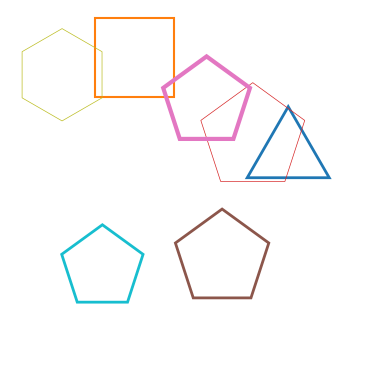[{"shape": "triangle", "thickness": 2, "radius": 0.62, "center": [0.749, 0.6]}, {"shape": "square", "thickness": 1.5, "radius": 0.51, "center": [0.348, 0.851]}, {"shape": "pentagon", "thickness": 0.5, "radius": 0.71, "center": [0.657, 0.643]}, {"shape": "pentagon", "thickness": 2, "radius": 0.64, "center": [0.577, 0.329]}, {"shape": "pentagon", "thickness": 3, "radius": 0.59, "center": [0.537, 0.735]}, {"shape": "hexagon", "thickness": 0.5, "radius": 0.6, "center": [0.161, 0.806]}, {"shape": "pentagon", "thickness": 2, "radius": 0.56, "center": [0.266, 0.305]}]